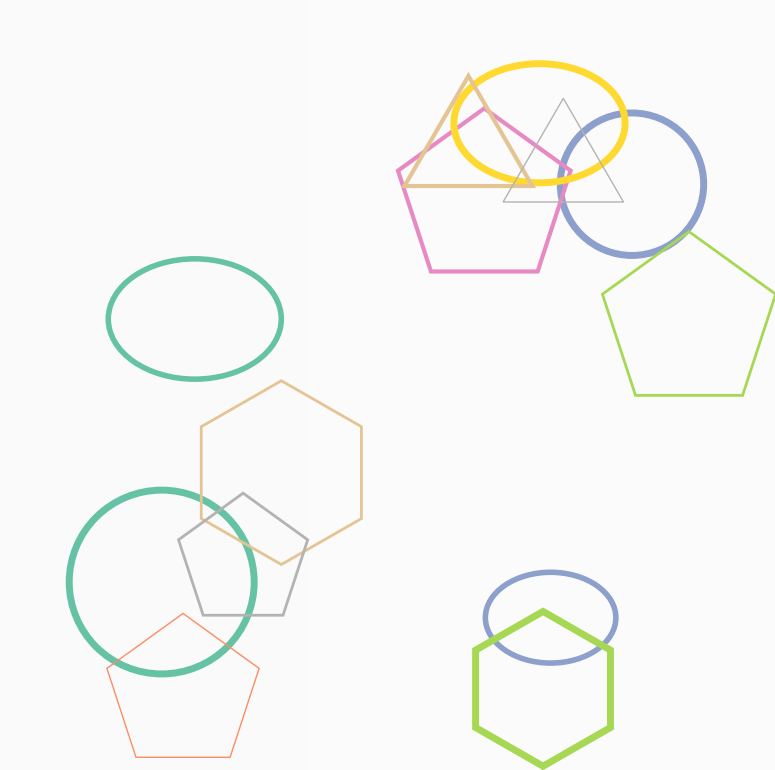[{"shape": "circle", "thickness": 2.5, "radius": 0.6, "center": [0.209, 0.244]}, {"shape": "oval", "thickness": 2, "radius": 0.56, "center": [0.251, 0.586]}, {"shape": "pentagon", "thickness": 0.5, "radius": 0.52, "center": [0.236, 0.1]}, {"shape": "circle", "thickness": 2.5, "radius": 0.46, "center": [0.815, 0.761]}, {"shape": "oval", "thickness": 2, "radius": 0.42, "center": [0.71, 0.198]}, {"shape": "pentagon", "thickness": 1.5, "radius": 0.59, "center": [0.625, 0.742]}, {"shape": "pentagon", "thickness": 1, "radius": 0.59, "center": [0.889, 0.582]}, {"shape": "hexagon", "thickness": 2.5, "radius": 0.5, "center": [0.701, 0.105]}, {"shape": "oval", "thickness": 2.5, "radius": 0.55, "center": [0.696, 0.84]}, {"shape": "hexagon", "thickness": 1, "radius": 0.6, "center": [0.363, 0.386]}, {"shape": "triangle", "thickness": 1.5, "radius": 0.48, "center": [0.604, 0.806]}, {"shape": "triangle", "thickness": 0.5, "radius": 0.45, "center": [0.727, 0.783]}, {"shape": "pentagon", "thickness": 1, "radius": 0.44, "center": [0.314, 0.272]}]